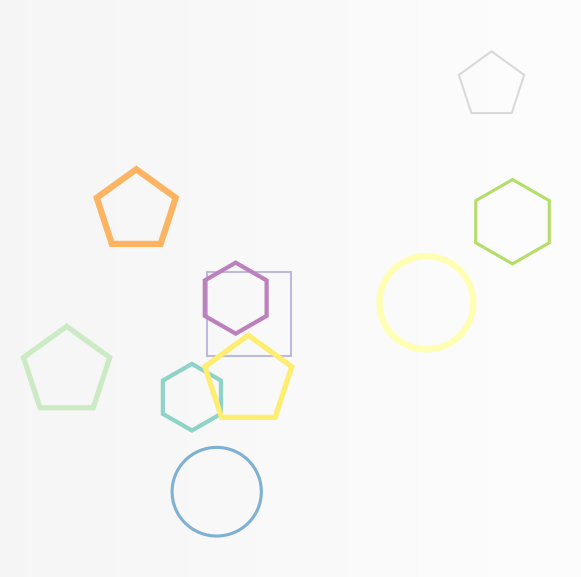[{"shape": "hexagon", "thickness": 2, "radius": 0.29, "center": [0.33, 0.311]}, {"shape": "circle", "thickness": 3, "radius": 0.4, "center": [0.734, 0.475]}, {"shape": "square", "thickness": 1, "radius": 0.36, "center": [0.429, 0.455]}, {"shape": "circle", "thickness": 1.5, "radius": 0.38, "center": [0.373, 0.148]}, {"shape": "pentagon", "thickness": 3, "radius": 0.36, "center": [0.234, 0.635]}, {"shape": "hexagon", "thickness": 1.5, "radius": 0.37, "center": [0.882, 0.615]}, {"shape": "pentagon", "thickness": 1, "radius": 0.3, "center": [0.846, 0.851]}, {"shape": "hexagon", "thickness": 2, "radius": 0.31, "center": [0.405, 0.483]}, {"shape": "pentagon", "thickness": 2.5, "radius": 0.39, "center": [0.115, 0.356]}, {"shape": "pentagon", "thickness": 2.5, "radius": 0.39, "center": [0.427, 0.34]}]